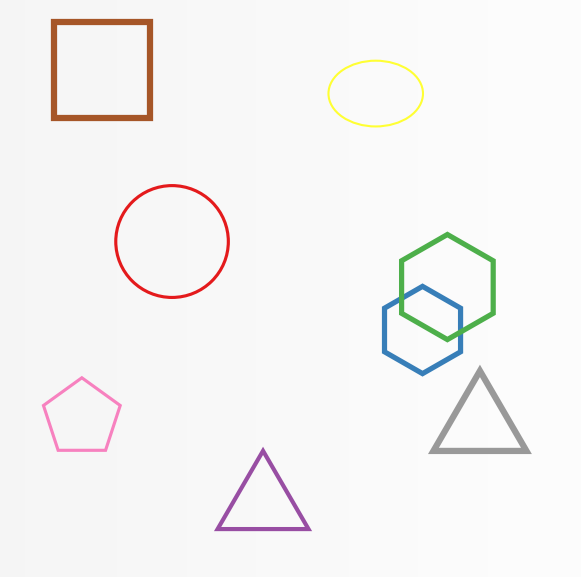[{"shape": "circle", "thickness": 1.5, "radius": 0.48, "center": [0.296, 0.581]}, {"shape": "hexagon", "thickness": 2.5, "radius": 0.38, "center": [0.727, 0.428]}, {"shape": "hexagon", "thickness": 2.5, "radius": 0.45, "center": [0.77, 0.502]}, {"shape": "triangle", "thickness": 2, "radius": 0.45, "center": [0.453, 0.128]}, {"shape": "oval", "thickness": 1, "radius": 0.41, "center": [0.646, 0.837]}, {"shape": "square", "thickness": 3, "radius": 0.42, "center": [0.176, 0.879]}, {"shape": "pentagon", "thickness": 1.5, "radius": 0.35, "center": [0.141, 0.276]}, {"shape": "triangle", "thickness": 3, "radius": 0.46, "center": [0.826, 0.264]}]